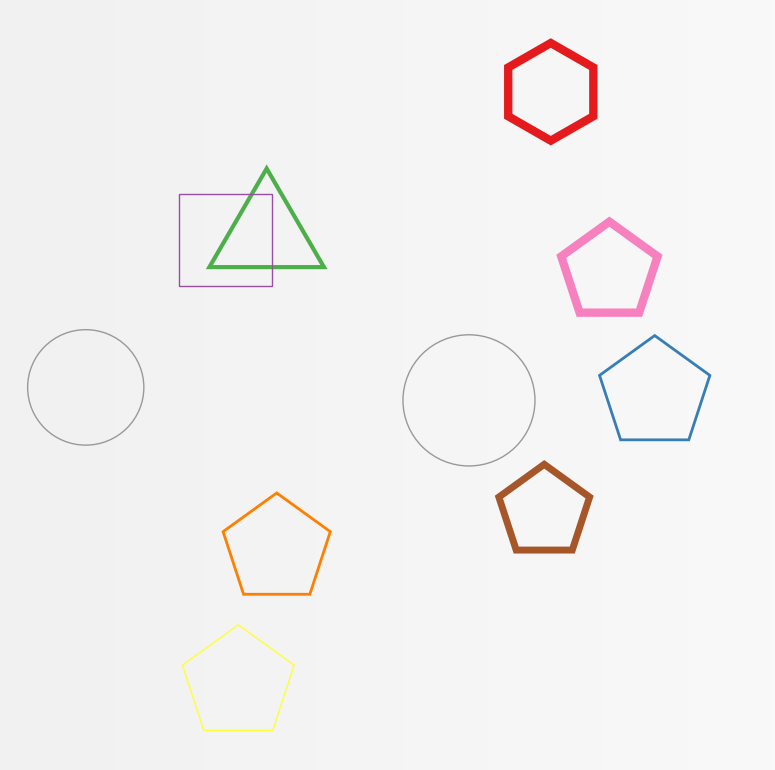[{"shape": "hexagon", "thickness": 3, "radius": 0.32, "center": [0.711, 0.881]}, {"shape": "pentagon", "thickness": 1, "radius": 0.37, "center": [0.845, 0.489]}, {"shape": "triangle", "thickness": 1.5, "radius": 0.43, "center": [0.344, 0.696]}, {"shape": "square", "thickness": 0.5, "radius": 0.3, "center": [0.291, 0.688]}, {"shape": "pentagon", "thickness": 1, "radius": 0.36, "center": [0.357, 0.287]}, {"shape": "pentagon", "thickness": 0.5, "radius": 0.38, "center": [0.307, 0.113]}, {"shape": "pentagon", "thickness": 2.5, "radius": 0.31, "center": [0.702, 0.335]}, {"shape": "pentagon", "thickness": 3, "radius": 0.33, "center": [0.786, 0.647]}, {"shape": "circle", "thickness": 0.5, "radius": 0.37, "center": [0.111, 0.497]}, {"shape": "circle", "thickness": 0.5, "radius": 0.43, "center": [0.605, 0.48]}]